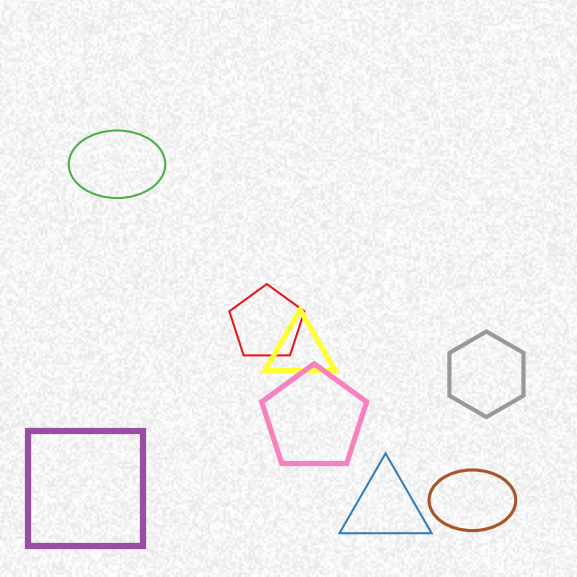[{"shape": "pentagon", "thickness": 1, "radius": 0.34, "center": [0.462, 0.439]}, {"shape": "triangle", "thickness": 1, "radius": 0.46, "center": [0.668, 0.122]}, {"shape": "oval", "thickness": 1, "radius": 0.42, "center": [0.203, 0.715]}, {"shape": "square", "thickness": 3, "radius": 0.5, "center": [0.148, 0.153]}, {"shape": "triangle", "thickness": 2.5, "radius": 0.35, "center": [0.52, 0.393]}, {"shape": "oval", "thickness": 1.5, "radius": 0.38, "center": [0.818, 0.133]}, {"shape": "pentagon", "thickness": 2.5, "radius": 0.48, "center": [0.544, 0.274]}, {"shape": "hexagon", "thickness": 2, "radius": 0.37, "center": [0.842, 0.351]}]